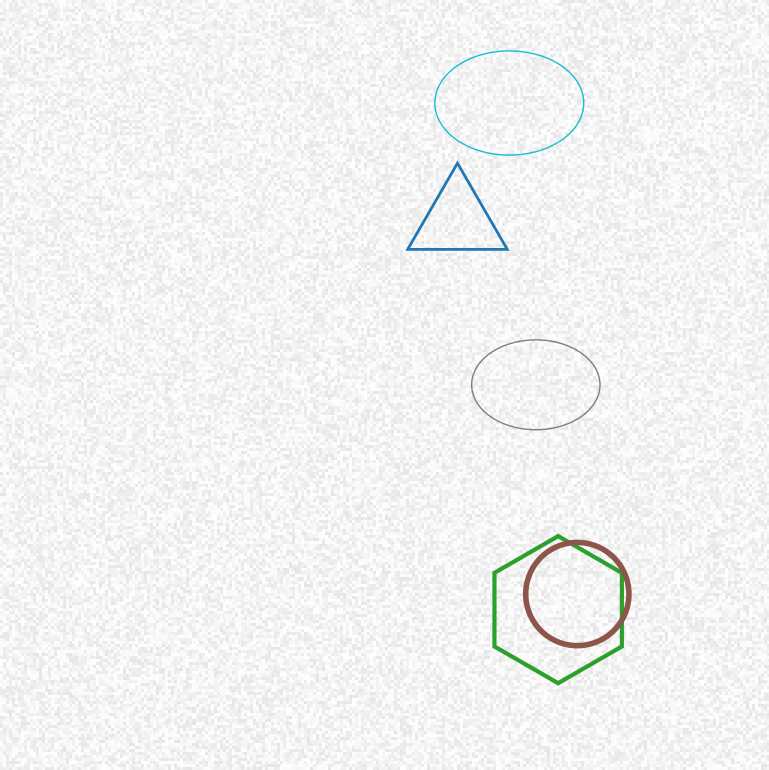[{"shape": "triangle", "thickness": 1, "radius": 0.37, "center": [0.594, 0.713]}, {"shape": "hexagon", "thickness": 1.5, "radius": 0.48, "center": [0.725, 0.208]}, {"shape": "circle", "thickness": 2, "radius": 0.34, "center": [0.75, 0.229]}, {"shape": "oval", "thickness": 0.5, "radius": 0.42, "center": [0.696, 0.5]}, {"shape": "oval", "thickness": 0.5, "radius": 0.48, "center": [0.661, 0.866]}]